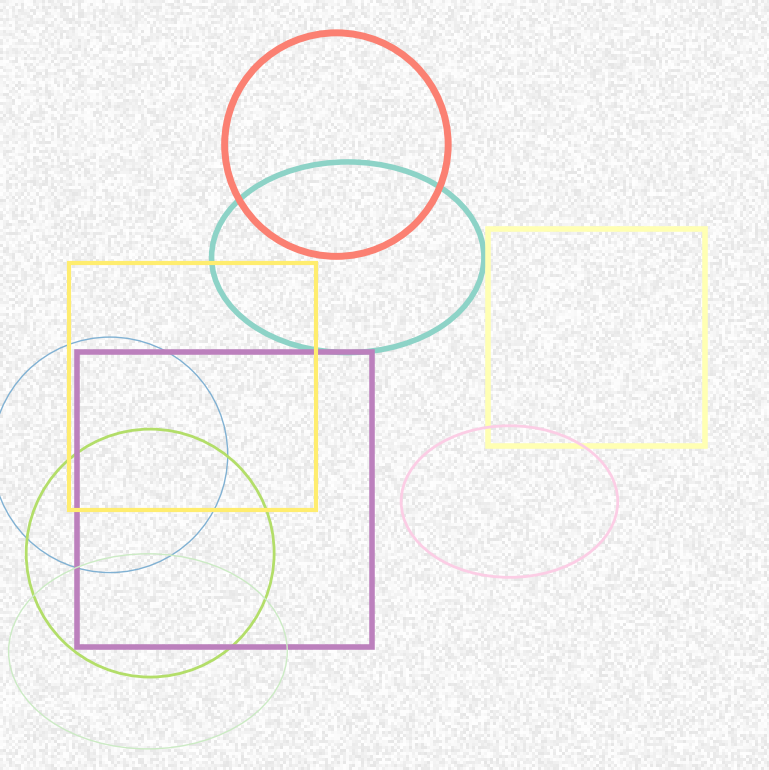[{"shape": "oval", "thickness": 2, "radius": 0.88, "center": [0.452, 0.666]}, {"shape": "square", "thickness": 2, "radius": 0.7, "center": [0.775, 0.562]}, {"shape": "circle", "thickness": 2.5, "radius": 0.73, "center": [0.437, 0.812]}, {"shape": "circle", "thickness": 0.5, "radius": 0.76, "center": [0.143, 0.409]}, {"shape": "circle", "thickness": 1, "radius": 0.8, "center": [0.195, 0.282]}, {"shape": "oval", "thickness": 1, "radius": 0.7, "center": [0.662, 0.349]}, {"shape": "square", "thickness": 2, "radius": 0.96, "center": [0.291, 0.351]}, {"shape": "oval", "thickness": 0.5, "radius": 0.9, "center": [0.192, 0.154]}, {"shape": "square", "thickness": 1.5, "radius": 0.8, "center": [0.25, 0.498]}]